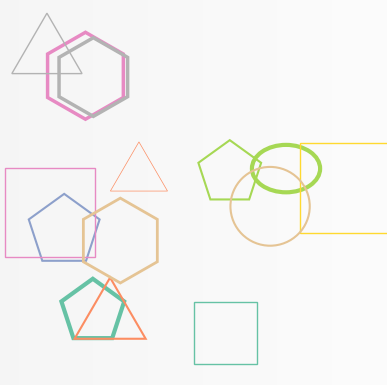[{"shape": "pentagon", "thickness": 3, "radius": 0.43, "center": [0.24, 0.191]}, {"shape": "square", "thickness": 1, "radius": 0.4, "center": [0.583, 0.135]}, {"shape": "triangle", "thickness": 0.5, "radius": 0.43, "center": [0.359, 0.546]}, {"shape": "triangle", "thickness": 1.5, "radius": 0.53, "center": [0.284, 0.173]}, {"shape": "pentagon", "thickness": 1.5, "radius": 0.48, "center": [0.166, 0.4]}, {"shape": "square", "thickness": 1, "radius": 0.58, "center": [0.129, 0.448]}, {"shape": "hexagon", "thickness": 2.5, "radius": 0.56, "center": [0.221, 0.803]}, {"shape": "pentagon", "thickness": 1.5, "radius": 0.43, "center": [0.593, 0.551]}, {"shape": "oval", "thickness": 3, "radius": 0.44, "center": [0.738, 0.562]}, {"shape": "square", "thickness": 1, "radius": 0.59, "center": [0.89, 0.512]}, {"shape": "hexagon", "thickness": 2, "radius": 0.55, "center": [0.311, 0.375]}, {"shape": "circle", "thickness": 1.5, "radius": 0.51, "center": [0.697, 0.464]}, {"shape": "hexagon", "thickness": 2.5, "radius": 0.51, "center": [0.241, 0.8]}, {"shape": "triangle", "thickness": 1, "radius": 0.52, "center": [0.121, 0.861]}]